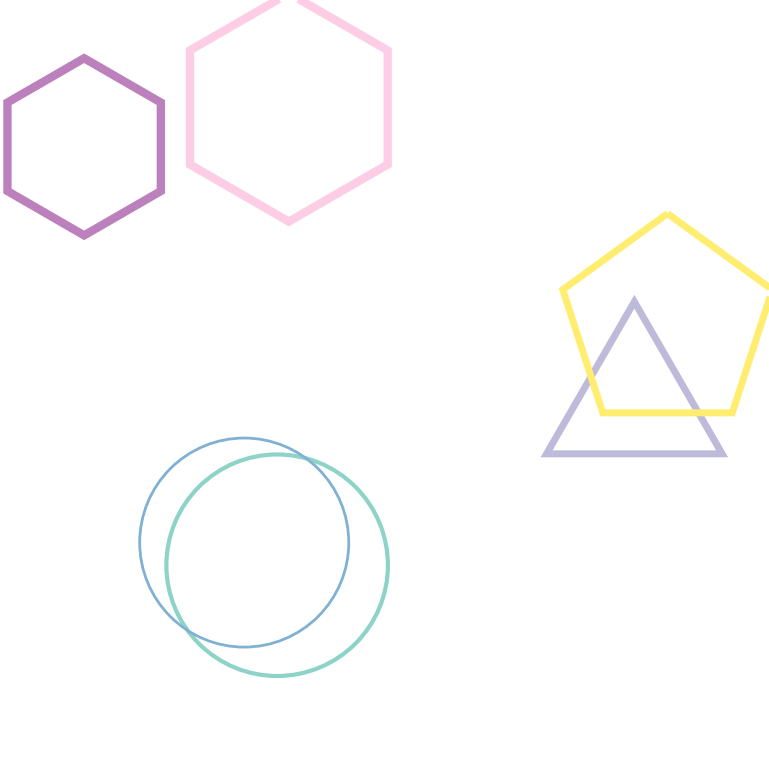[{"shape": "circle", "thickness": 1.5, "radius": 0.72, "center": [0.36, 0.266]}, {"shape": "triangle", "thickness": 2.5, "radius": 0.66, "center": [0.824, 0.476]}, {"shape": "circle", "thickness": 1, "radius": 0.68, "center": [0.317, 0.295]}, {"shape": "hexagon", "thickness": 3, "radius": 0.74, "center": [0.375, 0.86]}, {"shape": "hexagon", "thickness": 3, "radius": 0.58, "center": [0.109, 0.809]}, {"shape": "pentagon", "thickness": 2.5, "radius": 0.72, "center": [0.867, 0.58]}]